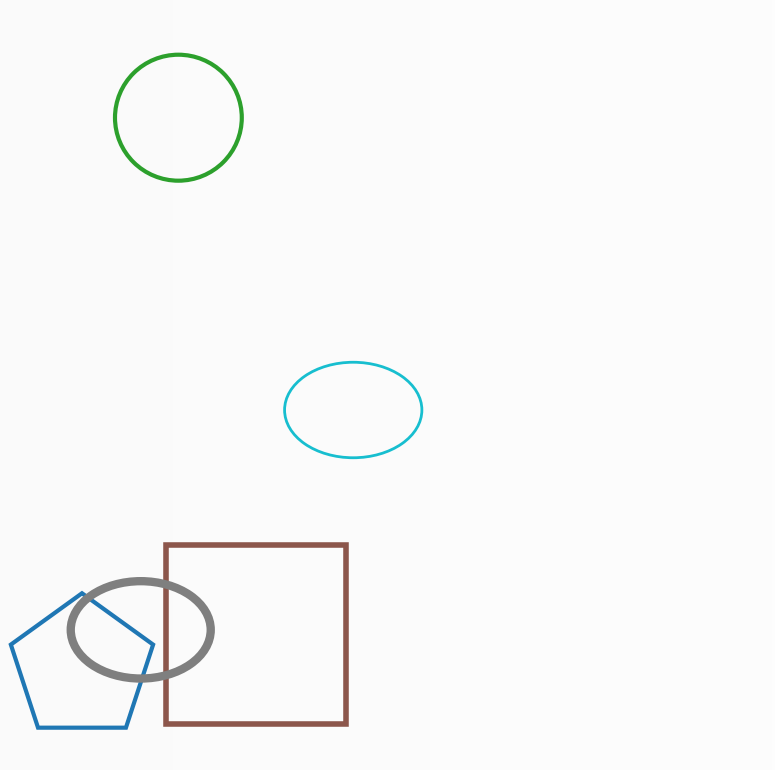[{"shape": "pentagon", "thickness": 1.5, "radius": 0.48, "center": [0.106, 0.133]}, {"shape": "circle", "thickness": 1.5, "radius": 0.41, "center": [0.23, 0.847]}, {"shape": "square", "thickness": 2, "radius": 0.58, "center": [0.331, 0.175]}, {"shape": "oval", "thickness": 3, "radius": 0.45, "center": [0.182, 0.182]}, {"shape": "oval", "thickness": 1, "radius": 0.44, "center": [0.456, 0.468]}]